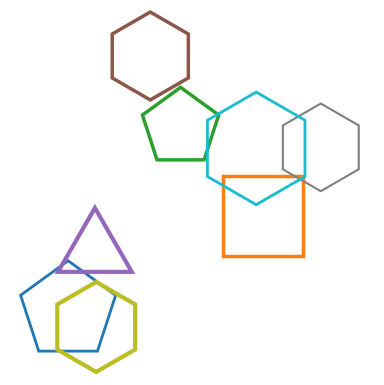[{"shape": "pentagon", "thickness": 2, "radius": 0.65, "center": [0.177, 0.193]}, {"shape": "square", "thickness": 2.5, "radius": 0.52, "center": [0.684, 0.439]}, {"shape": "pentagon", "thickness": 2.5, "radius": 0.52, "center": [0.469, 0.669]}, {"shape": "triangle", "thickness": 3, "radius": 0.55, "center": [0.247, 0.349]}, {"shape": "hexagon", "thickness": 2.5, "radius": 0.57, "center": [0.39, 0.855]}, {"shape": "hexagon", "thickness": 1.5, "radius": 0.57, "center": [0.833, 0.617]}, {"shape": "hexagon", "thickness": 3, "radius": 0.58, "center": [0.25, 0.151]}, {"shape": "hexagon", "thickness": 2, "radius": 0.73, "center": [0.665, 0.615]}]